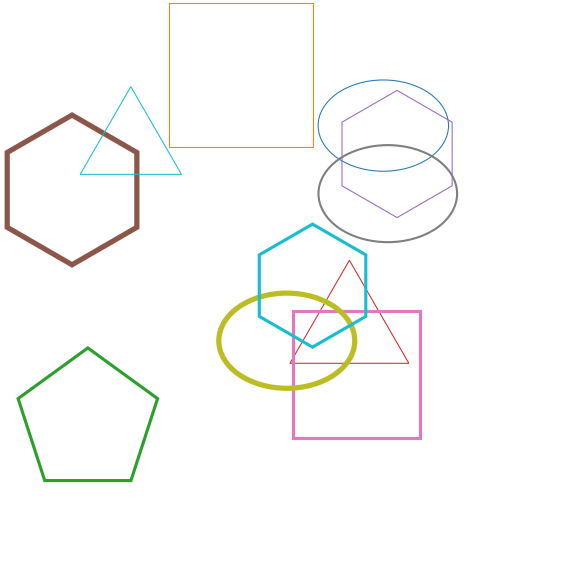[{"shape": "oval", "thickness": 0.5, "radius": 0.56, "center": [0.664, 0.782]}, {"shape": "square", "thickness": 0.5, "radius": 0.62, "center": [0.417, 0.869]}, {"shape": "pentagon", "thickness": 1.5, "radius": 0.63, "center": [0.152, 0.27]}, {"shape": "triangle", "thickness": 0.5, "radius": 0.59, "center": [0.605, 0.429]}, {"shape": "hexagon", "thickness": 0.5, "radius": 0.55, "center": [0.688, 0.732]}, {"shape": "hexagon", "thickness": 2.5, "radius": 0.65, "center": [0.125, 0.67]}, {"shape": "square", "thickness": 1.5, "radius": 0.55, "center": [0.618, 0.351]}, {"shape": "oval", "thickness": 1, "radius": 0.6, "center": [0.671, 0.664]}, {"shape": "oval", "thickness": 2.5, "radius": 0.59, "center": [0.497, 0.409]}, {"shape": "triangle", "thickness": 0.5, "radius": 0.51, "center": [0.227, 0.748]}, {"shape": "hexagon", "thickness": 1.5, "radius": 0.53, "center": [0.541, 0.505]}]